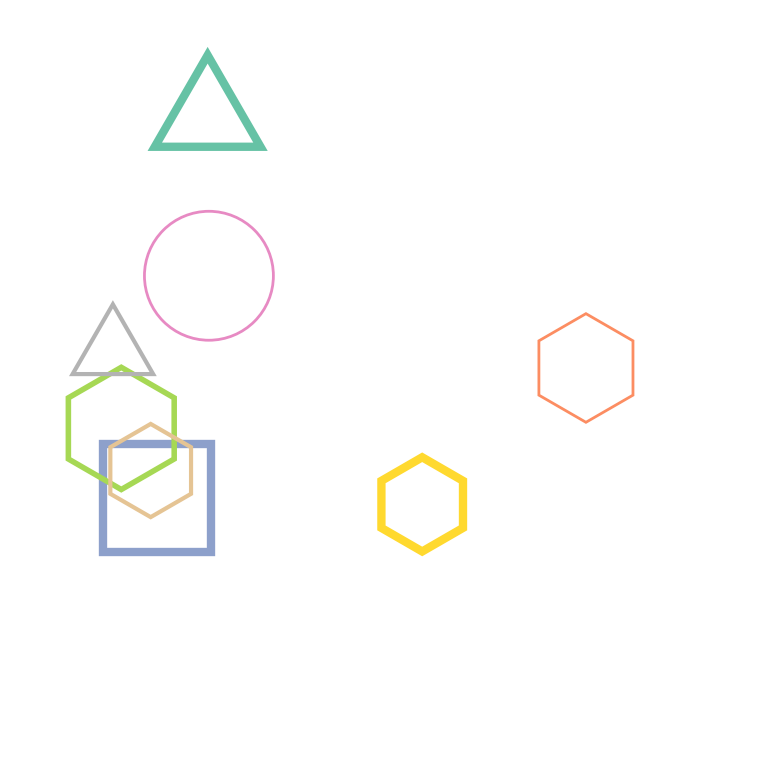[{"shape": "triangle", "thickness": 3, "radius": 0.4, "center": [0.27, 0.849]}, {"shape": "hexagon", "thickness": 1, "radius": 0.35, "center": [0.761, 0.522]}, {"shape": "square", "thickness": 3, "radius": 0.35, "center": [0.204, 0.354]}, {"shape": "circle", "thickness": 1, "radius": 0.42, "center": [0.271, 0.642]}, {"shape": "hexagon", "thickness": 2, "radius": 0.4, "center": [0.158, 0.444]}, {"shape": "hexagon", "thickness": 3, "radius": 0.31, "center": [0.548, 0.345]}, {"shape": "hexagon", "thickness": 1.5, "radius": 0.3, "center": [0.196, 0.389]}, {"shape": "triangle", "thickness": 1.5, "radius": 0.3, "center": [0.147, 0.544]}]